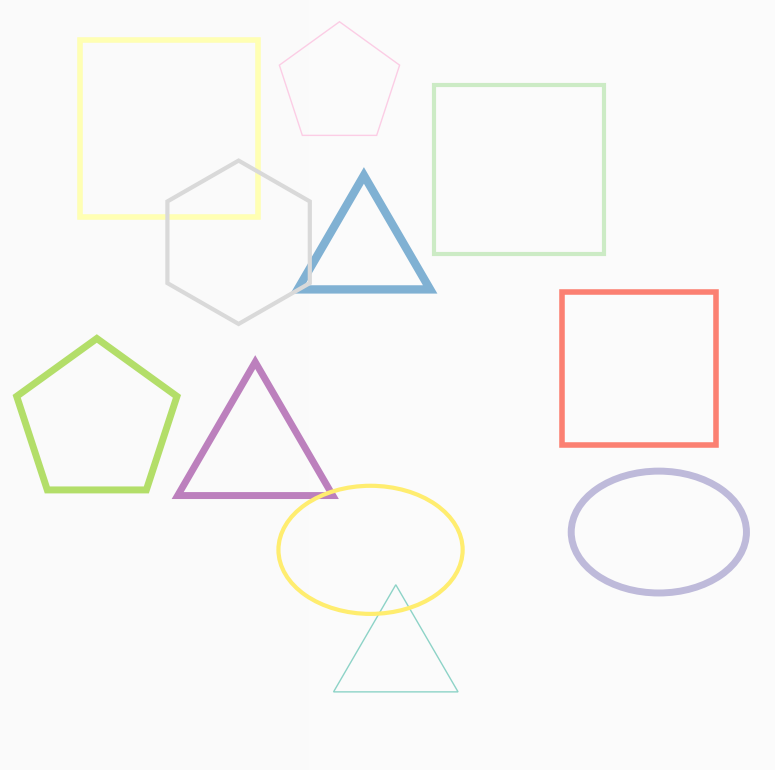[{"shape": "triangle", "thickness": 0.5, "radius": 0.46, "center": [0.511, 0.148]}, {"shape": "square", "thickness": 2, "radius": 0.58, "center": [0.218, 0.833]}, {"shape": "oval", "thickness": 2.5, "radius": 0.57, "center": [0.85, 0.309]}, {"shape": "square", "thickness": 2, "radius": 0.5, "center": [0.824, 0.521]}, {"shape": "triangle", "thickness": 3, "radius": 0.49, "center": [0.47, 0.673]}, {"shape": "pentagon", "thickness": 2.5, "radius": 0.54, "center": [0.125, 0.452]}, {"shape": "pentagon", "thickness": 0.5, "radius": 0.41, "center": [0.438, 0.89]}, {"shape": "hexagon", "thickness": 1.5, "radius": 0.53, "center": [0.308, 0.685]}, {"shape": "triangle", "thickness": 2.5, "radius": 0.58, "center": [0.329, 0.414]}, {"shape": "square", "thickness": 1.5, "radius": 0.55, "center": [0.669, 0.78]}, {"shape": "oval", "thickness": 1.5, "radius": 0.59, "center": [0.478, 0.286]}]